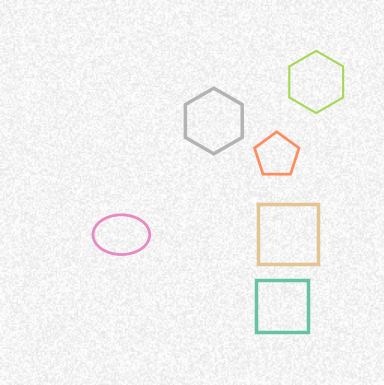[{"shape": "square", "thickness": 2.5, "radius": 0.34, "center": [0.732, 0.206]}, {"shape": "pentagon", "thickness": 2, "radius": 0.3, "center": [0.719, 0.597]}, {"shape": "oval", "thickness": 2, "radius": 0.37, "center": [0.315, 0.39]}, {"shape": "hexagon", "thickness": 1.5, "radius": 0.4, "center": [0.821, 0.787]}, {"shape": "square", "thickness": 2.5, "radius": 0.39, "center": [0.748, 0.392]}, {"shape": "hexagon", "thickness": 2.5, "radius": 0.43, "center": [0.555, 0.686]}]